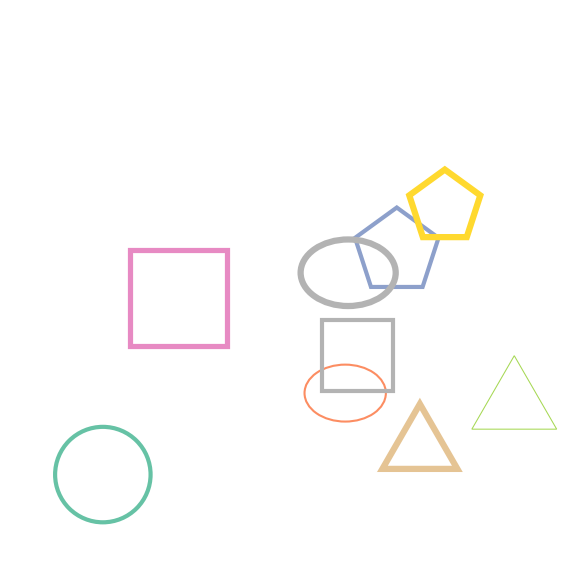[{"shape": "circle", "thickness": 2, "radius": 0.41, "center": [0.178, 0.177]}, {"shape": "oval", "thickness": 1, "radius": 0.35, "center": [0.598, 0.318]}, {"shape": "pentagon", "thickness": 2, "radius": 0.38, "center": [0.687, 0.564]}, {"shape": "square", "thickness": 2.5, "radius": 0.42, "center": [0.309, 0.483]}, {"shape": "triangle", "thickness": 0.5, "radius": 0.42, "center": [0.891, 0.298]}, {"shape": "pentagon", "thickness": 3, "radius": 0.32, "center": [0.77, 0.641]}, {"shape": "triangle", "thickness": 3, "radius": 0.37, "center": [0.727, 0.225]}, {"shape": "oval", "thickness": 3, "radius": 0.41, "center": [0.603, 0.527]}, {"shape": "square", "thickness": 2, "radius": 0.31, "center": [0.619, 0.383]}]